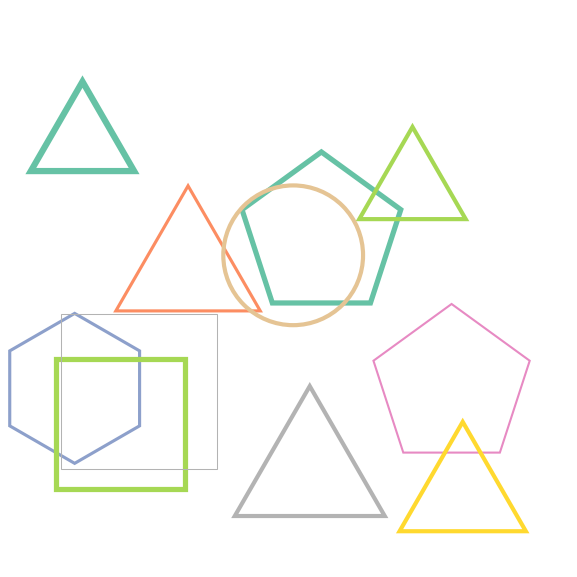[{"shape": "triangle", "thickness": 3, "radius": 0.52, "center": [0.143, 0.755]}, {"shape": "pentagon", "thickness": 2.5, "radius": 0.72, "center": [0.557, 0.591]}, {"shape": "triangle", "thickness": 1.5, "radius": 0.72, "center": [0.326, 0.533]}, {"shape": "hexagon", "thickness": 1.5, "radius": 0.65, "center": [0.129, 0.327]}, {"shape": "pentagon", "thickness": 1, "radius": 0.71, "center": [0.782, 0.331]}, {"shape": "square", "thickness": 2.5, "radius": 0.56, "center": [0.209, 0.265]}, {"shape": "triangle", "thickness": 2, "radius": 0.53, "center": [0.714, 0.673]}, {"shape": "triangle", "thickness": 2, "radius": 0.63, "center": [0.801, 0.142]}, {"shape": "circle", "thickness": 2, "radius": 0.6, "center": [0.508, 0.557]}, {"shape": "square", "thickness": 0.5, "radius": 0.67, "center": [0.241, 0.321]}, {"shape": "triangle", "thickness": 2, "radius": 0.75, "center": [0.536, 0.181]}]